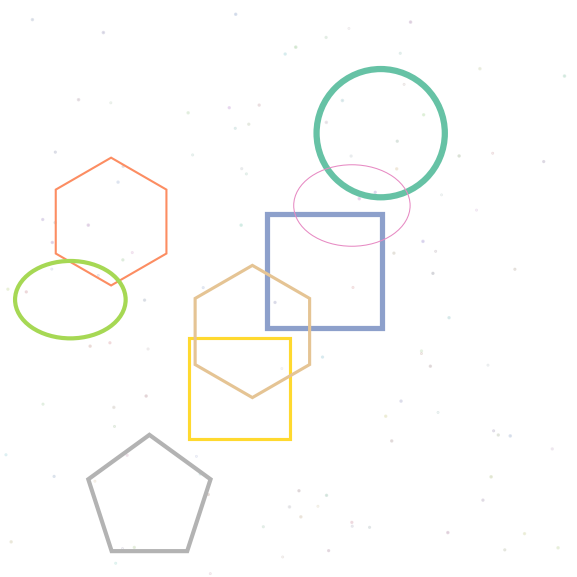[{"shape": "circle", "thickness": 3, "radius": 0.56, "center": [0.659, 0.769]}, {"shape": "hexagon", "thickness": 1, "radius": 0.55, "center": [0.192, 0.615]}, {"shape": "square", "thickness": 2.5, "radius": 0.5, "center": [0.562, 0.53]}, {"shape": "oval", "thickness": 0.5, "radius": 0.5, "center": [0.609, 0.643]}, {"shape": "oval", "thickness": 2, "radius": 0.48, "center": [0.122, 0.48]}, {"shape": "square", "thickness": 1.5, "radius": 0.44, "center": [0.414, 0.326]}, {"shape": "hexagon", "thickness": 1.5, "radius": 0.57, "center": [0.437, 0.425]}, {"shape": "pentagon", "thickness": 2, "radius": 0.56, "center": [0.259, 0.135]}]